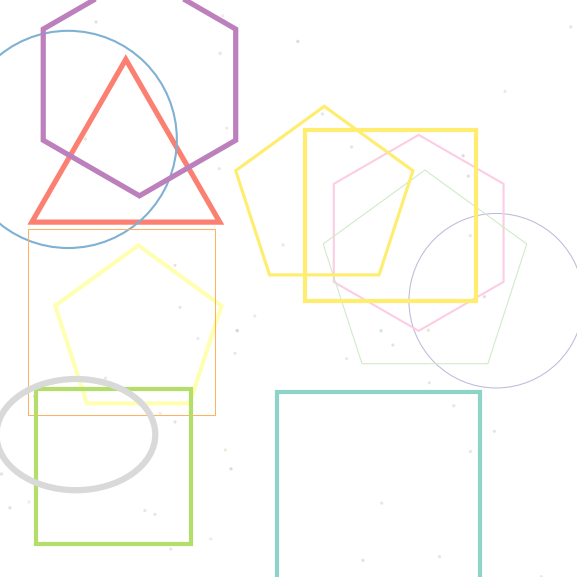[{"shape": "square", "thickness": 2, "radius": 0.88, "center": [0.655, 0.143]}, {"shape": "pentagon", "thickness": 2, "radius": 0.76, "center": [0.24, 0.423]}, {"shape": "circle", "thickness": 0.5, "radius": 0.76, "center": [0.859, 0.478]}, {"shape": "triangle", "thickness": 2.5, "radius": 0.94, "center": [0.218, 0.708]}, {"shape": "circle", "thickness": 1, "radius": 0.94, "center": [0.118, 0.758]}, {"shape": "square", "thickness": 0.5, "radius": 0.81, "center": [0.21, 0.442]}, {"shape": "square", "thickness": 2, "radius": 0.67, "center": [0.196, 0.192]}, {"shape": "hexagon", "thickness": 1, "radius": 0.85, "center": [0.725, 0.596]}, {"shape": "oval", "thickness": 3, "radius": 0.69, "center": [0.131, 0.247]}, {"shape": "hexagon", "thickness": 2.5, "radius": 0.96, "center": [0.242, 0.853]}, {"shape": "pentagon", "thickness": 0.5, "radius": 0.93, "center": [0.736, 0.519]}, {"shape": "pentagon", "thickness": 1.5, "radius": 0.81, "center": [0.562, 0.654]}, {"shape": "square", "thickness": 2, "radius": 0.74, "center": [0.676, 0.626]}]